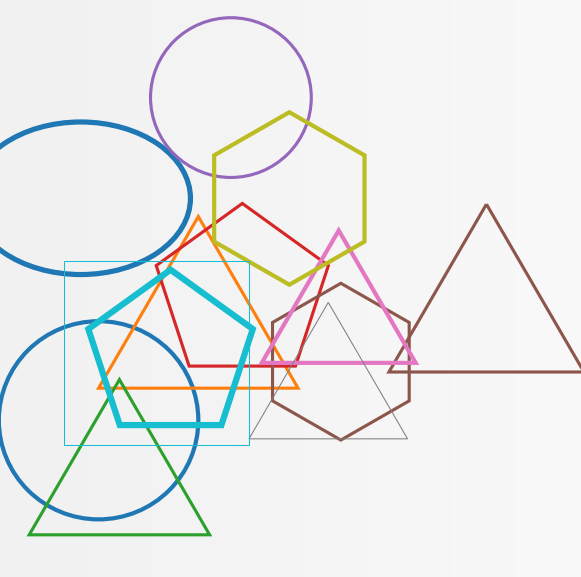[{"shape": "oval", "thickness": 2.5, "radius": 0.94, "center": [0.139, 0.656]}, {"shape": "circle", "thickness": 2, "radius": 0.86, "center": [0.17, 0.271]}, {"shape": "triangle", "thickness": 1.5, "radius": 0.99, "center": [0.341, 0.426]}, {"shape": "triangle", "thickness": 1.5, "radius": 0.9, "center": [0.205, 0.163]}, {"shape": "pentagon", "thickness": 1.5, "radius": 0.78, "center": [0.417, 0.491]}, {"shape": "circle", "thickness": 1.5, "radius": 0.69, "center": [0.397, 0.83]}, {"shape": "hexagon", "thickness": 1.5, "radius": 0.68, "center": [0.586, 0.373]}, {"shape": "triangle", "thickness": 1.5, "radius": 0.97, "center": [0.837, 0.452]}, {"shape": "triangle", "thickness": 2, "radius": 0.76, "center": [0.583, 0.447]}, {"shape": "triangle", "thickness": 0.5, "radius": 0.79, "center": [0.565, 0.318]}, {"shape": "hexagon", "thickness": 2, "radius": 0.75, "center": [0.498, 0.655]}, {"shape": "pentagon", "thickness": 3, "radius": 0.74, "center": [0.293, 0.383]}, {"shape": "square", "thickness": 0.5, "radius": 0.8, "center": [0.269, 0.388]}]